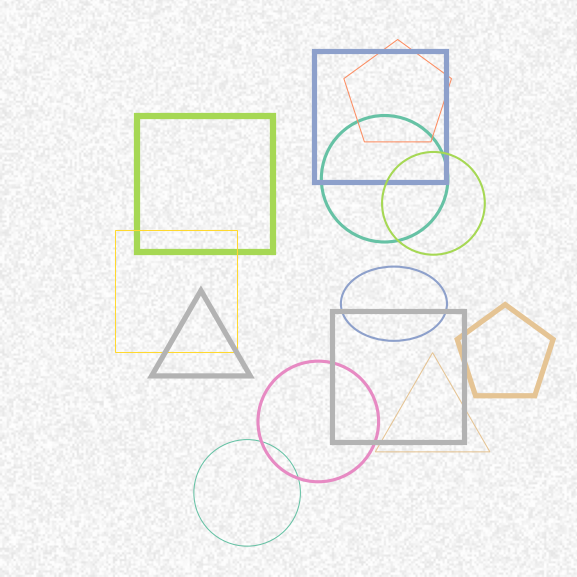[{"shape": "circle", "thickness": 1.5, "radius": 0.55, "center": [0.666, 0.69]}, {"shape": "circle", "thickness": 0.5, "radius": 0.46, "center": [0.428, 0.146]}, {"shape": "pentagon", "thickness": 0.5, "radius": 0.49, "center": [0.689, 0.833]}, {"shape": "square", "thickness": 2.5, "radius": 0.57, "center": [0.658, 0.797]}, {"shape": "oval", "thickness": 1, "radius": 0.46, "center": [0.682, 0.473]}, {"shape": "circle", "thickness": 1.5, "radius": 0.52, "center": [0.551, 0.269]}, {"shape": "square", "thickness": 3, "radius": 0.59, "center": [0.355, 0.68]}, {"shape": "circle", "thickness": 1, "radius": 0.44, "center": [0.751, 0.647]}, {"shape": "square", "thickness": 0.5, "radius": 0.53, "center": [0.305, 0.495]}, {"shape": "pentagon", "thickness": 2.5, "radius": 0.44, "center": [0.875, 0.384]}, {"shape": "triangle", "thickness": 0.5, "radius": 0.57, "center": [0.749, 0.274]}, {"shape": "square", "thickness": 2.5, "radius": 0.57, "center": [0.689, 0.347]}, {"shape": "triangle", "thickness": 2.5, "radius": 0.49, "center": [0.348, 0.397]}]